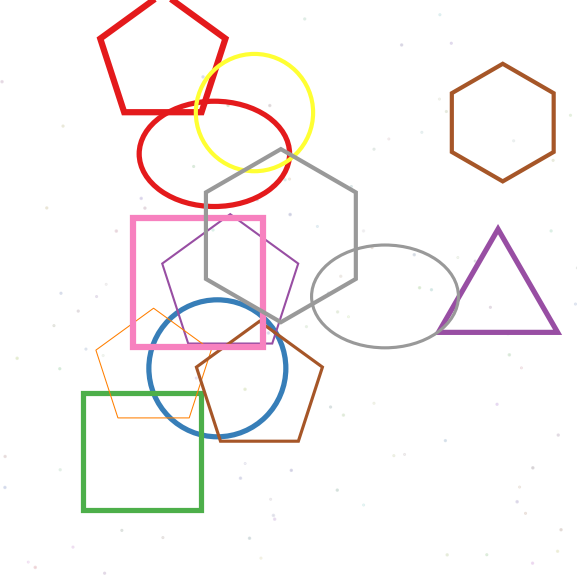[{"shape": "pentagon", "thickness": 3, "radius": 0.57, "center": [0.282, 0.897]}, {"shape": "oval", "thickness": 2.5, "radius": 0.65, "center": [0.371, 0.733]}, {"shape": "circle", "thickness": 2.5, "radius": 0.59, "center": [0.376, 0.361]}, {"shape": "square", "thickness": 2.5, "radius": 0.51, "center": [0.246, 0.217]}, {"shape": "pentagon", "thickness": 1, "radius": 0.62, "center": [0.399, 0.504]}, {"shape": "triangle", "thickness": 2.5, "radius": 0.6, "center": [0.862, 0.483]}, {"shape": "pentagon", "thickness": 0.5, "radius": 0.52, "center": [0.266, 0.36]}, {"shape": "circle", "thickness": 2, "radius": 0.51, "center": [0.441, 0.804]}, {"shape": "hexagon", "thickness": 2, "radius": 0.51, "center": [0.871, 0.787]}, {"shape": "pentagon", "thickness": 1.5, "radius": 0.57, "center": [0.449, 0.328]}, {"shape": "square", "thickness": 3, "radius": 0.56, "center": [0.343, 0.51]}, {"shape": "hexagon", "thickness": 2, "radius": 0.75, "center": [0.486, 0.591]}, {"shape": "oval", "thickness": 1.5, "radius": 0.64, "center": [0.667, 0.486]}]